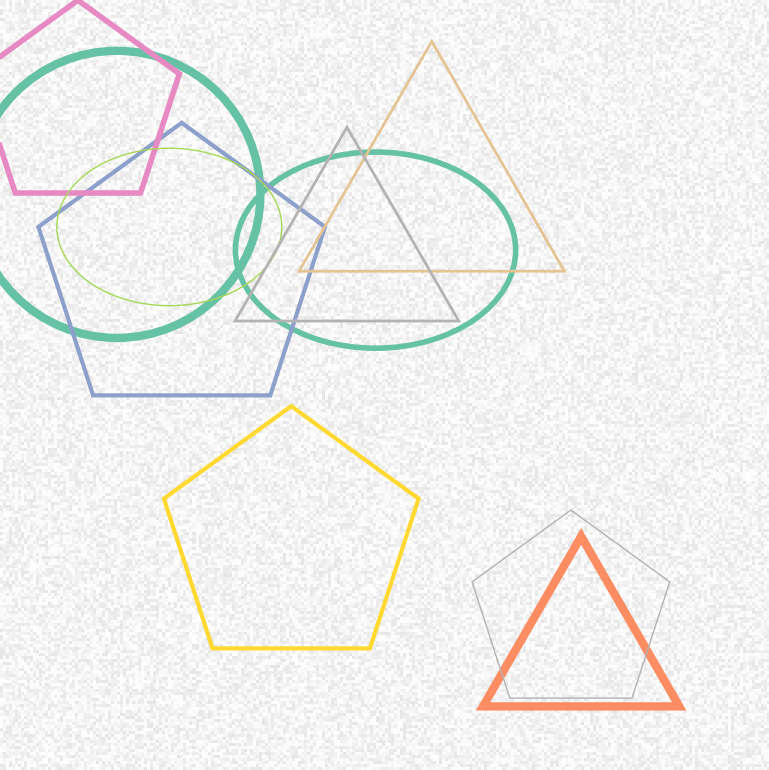[{"shape": "oval", "thickness": 2, "radius": 0.91, "center": [0.488, 0.675]}, {"shape": "circle", "thickness": 3, "radius": 0.93, "center": [0.152, 0.748]}, {"shape": "triangle", "thickness": 3, "radius": 0.74, "center": [0.755, 0.156]}, {"shape": "pentagon", "thickness": 1.5, "radius": 0.98, "center": [0.236, 0.645]}, {"shape": "pentagon", "thickness": 2, "radius": 0.69, "center": [0.101, 0.861]}, {"shape": "oval", "thickness": 0.5, "radius": 0.73, "center": [0.22, 0.705]}, {"shape": "pentagon", "thickness": 1.5, "radius": 0.87, "center": [0.378, 0.299]}, {"shape": "triangle", "thickness": 1, "radius": 0.99, "center": [0.561, 0.747]}, {"shape": "triangle", "thickness": 1, "radius": 0.84, "center": [0.451, 0.667]}, {"shape": "pentagon", "thickness": 0.5, "radius": 0.67, "center": [0.741, 0.203]}]